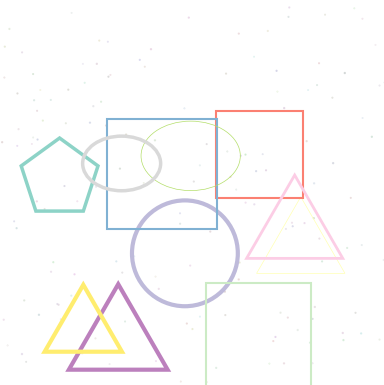[{"shape": "pentagon", "thickness": 2.5, "radius": 0.52, "center": [0.155, 0.537]}, {"shape": "triangle", "thickness": 0.5, "radius": 0.66, "center": [0.781, 0.356]}, {"shape": "circle", "thickness": 3, "radius": 0.69, "center": [0.48, 0.342]}, {"shape": "square", "thickness": 1.5, "radius": 0.56, "center": [0.674, 0.599]}, {"shape": "square", "thickness": 1.5, "radius": 0.71, "center": [0.421, 0.548]}, {"shape": "oval", "thickness": 0.5, "radius": 0.64, "center": [0.495, 0.595]}, {"shape": "triangle", "thickness": 2, "radius": 0.72, "center": [0.765, 0.401]}, {"shape": "oval", "thickness": 2.5, "radius": 0.51, "center": [0.316, 0.575]}, {"shape": "triangle", "thickness": 3, "radius": 0.74, "center": [0.307, 0.114]}, {"shape": "square", "thickness": 1.5, "radius": 0.68, "center": [0.672, 0.128]}, {"shape": "triangle", "thickness": 3, "radius": 0.58, "center": [0.216, 0.144]}]